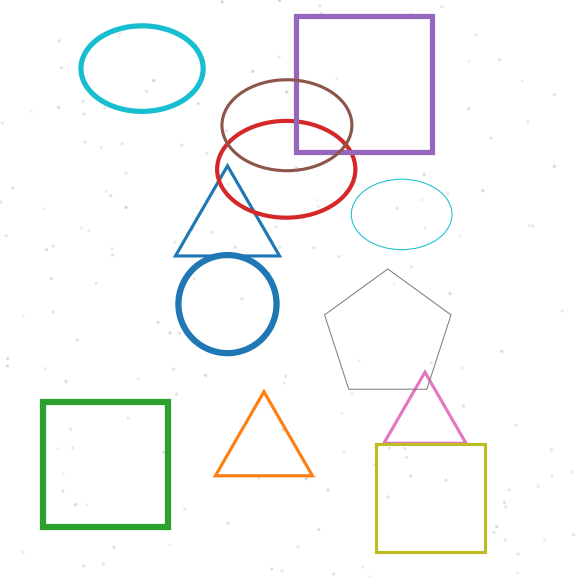[{"shape": "triangle", "thickness": 1.5, "radius": 0.52, "center": [0.394, 0.608]}, {"shape": "circle", "thickness": 3, "radius": 0.42, "center": [0.394, 0.473]}, {"shape": "triangle", "thickness": 1.5, "radius": 0.49, "center": [0.457, 0.224]}, {"shape": "square", "thickness": 3, "radius": 0.54, "center": [0.182, 0.194]}, {"shape": "oval", "thickness": 2, "radius": 0.6, "center": [0.496, 0.706]}, {"shape": "square", "thickness": 2.5, "radius": 0.59, "center": [0.63, 0.854]}, {"shape": "oval", "thickness": 1.5, "radius": 0.56, "center": [0.497, 0.782]}, {"shape": "triangle", "thickness": 1.5, "radius": 0.41, "center": [0.736, 0.273]}, {"shape": "pentagon", "thickness": 0.5, "radius": 0.58, "center": [0.672, 0.418]}, {"shape": "square", "thickness": 1.5, "radius": 0.47, "center": [0.745, 0.137]}, {"shape": "oval", "thickness": 2.5, "radius": 0.53, "center": [0.246, 0.88]}, {"shape": "oval", "thickness": 0.5, "radius": 0.44, "center": [0.696, 0.628]}]